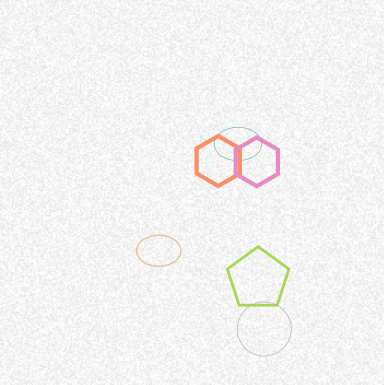[{"shape": "oval", "thickness": 0.5, "radius": 0.31, "center": [0.618, 0.626]}, {"shape": "hexagon", "thickness": 3, "radius": 0.32, "center": [0.567, 0.582]}, {"shape": "hexagon", "thickness": 3, "radius": 0.32, "center": [0.667, 0.58]}, {"shape": "pentagon", "thickness": 2, "radius": 0.42, "center": [0.671, 0.275]}, {"shape": "oval", "thickness": 1, "radius": 0.29, "center": [0.412, 0.349]}, {"shape": "circle", "thickness": 0.5, "radius": 0.35, "center": [0.686, 0.146]}]